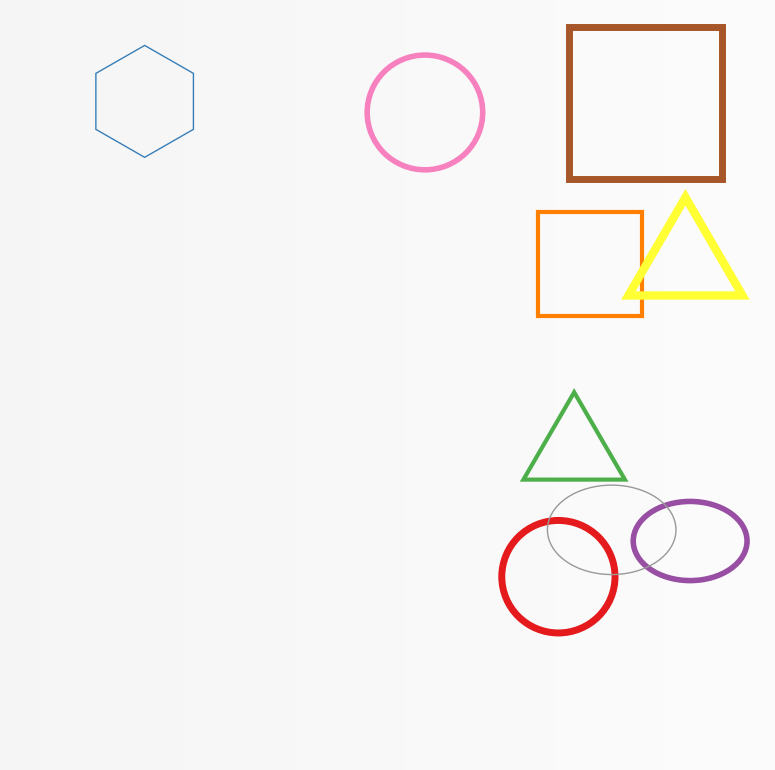[{"shape": "circle", "thickness": 2.5, "radius": 0.37, "center": [0.721, 0.251]}, {"shape": "hexagon", "thickness": 0.5, "radius": 0.36, "center": [0.187, 0.868]}, {"shape": "triangle", "thickness": 1.5, "radius": 0.38, "center": [0.741, 0.415]}, {"shape": "oval", "thickness": 2, "radius": 0.37, "center": [0.891, 0.297]}, {"shape": "square", "thickness": 1.5, "radius": 0.34, "center": [0.761, 0.658]}, {"shape": "triangle", "thickness": 3, "radius": 0.43, "center": [0.884, 0.659]}, {"shape": "square", "thickness": 2.5, "radius": 0.49, "center": [0.833, 0.866]}, {"shape": "circle", "thickness": 2, "radius": 0.37, "center": [0.548, 0.854]}, {"shape": "oval", "thickness": 0.5, "radius": 0.41, "center": [0.789, 0.312]}]